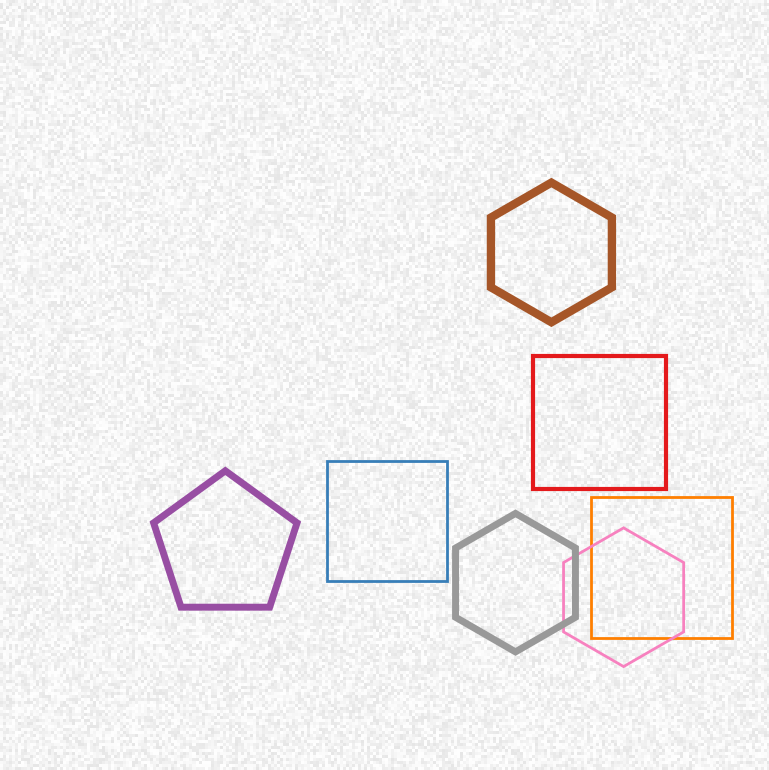[{"shape": "square", "thickness": 1.5, "radius": 0.43, "center": [0.779, 0.451]}, {"shape": "square", "thickness": 1, "radius": 0.39, "center": [0.503, 0.324]}, {"shape": "pentagon", "thickness": 2.5, "radius": 0.49, "center": [0.293, 0.291]}, {"shape": "square", "thickness": 1, "radius": 0.46, "center": [0.859, 0.263]}, {"shape": "hexagon", "thickness": 3, "radius": 0.45, "center": [0.716, 0.672]}, {"shape": "hexagon", "thickness": 1, "radius": 0.45, "center": [0.81, 0.224]}, {"shape": "hexagon", "thickness": 2.5, "radius": 0.45, "center": [0.669, 0.243]}]